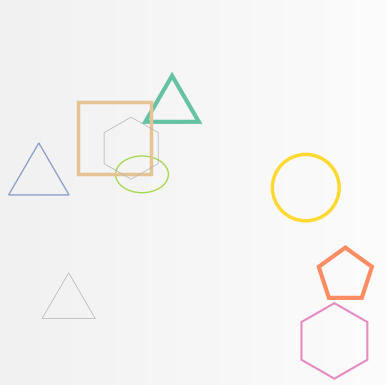[{"shape": "triangle", "thickness": 3, "radius": 0.4, "center": [0.444, 0.723]}, {"shape": "pentagon", "thickness": 3, "radius": 0.36, "center": [0.891, 0.285]}, {"shape": "triangle", "thickness": 1, "radius": 0.45, "center": [0.1, 0.539]}, {"shape": "hexagon", "thickness": 1.5, "radius": 0.49, "center": [0.863, 0.115]}, {"shape": "oval", "thickness": 1, "radius": 0.34, "center": [0.366, 0.547]}, {"shape": "circle", "thickness": 2.5, "radius": 0.43, "center": [0.789, 0.513]}, {"shape": "square", "thickness": 2.5, "radius": 0.47, "center": [0.296, 0.641]}, {"shape": "triangle", "thickness": 0.5, "radius": 0.4, "center": [0.177, 0.212]}, {"shape": "hexagon", "thickness": 0.5, "radius": 0.4, "center": [0.338, 0.615]}]